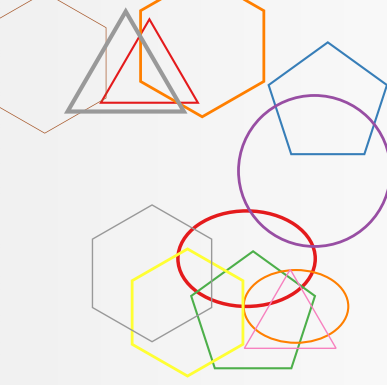[{"shape": "triangle", "thickness": 1.5, "radius": 0.72, "center": [0.386, 0.805]}, {"shape": "oval", "thickness": 2.5, "radius": 0.89, "center": [0.636, 0.328]}, {"shape": "pentagon", "thickness": 1.5, "radius": 0.8, "center": [0.846, 0.729]}, {"shape": "pentagon", "thickness": 1.5, "radius": 0.84, "center": [0.653, 0.179]}, {"shape": "circle", "thickness": 2, "radius": 0.98, "center": [0.812, 0.556]}, {"shape": "hexagon", "thickness": 2, "radius": 0.92, "center": [0.522, 0.88]}, {"shape": "oval", "thickness": 1.5, "radius": 0.67, "center": [0.764, 0.204]}, {"shape": "hexagon", "thickness": 2, "radius": 0.83, "center": [0.484, 0.188]}, {"shape": "hexagon", "thickness": 0.5, "radius": 0.91, "center": [0.115, 0.837]}, {"shape": "triangle", "thickness": 1, "radius": 0.68, "center": [0.749, 0.164]}, {"shape": "triangle", "thickness": 3, "radius": 0.87, "center": [0.324, 0.797]}, {"shape": "hexagon", "thickness": 1, "radius": 0.89, "center": [0.392, 0.29]}]